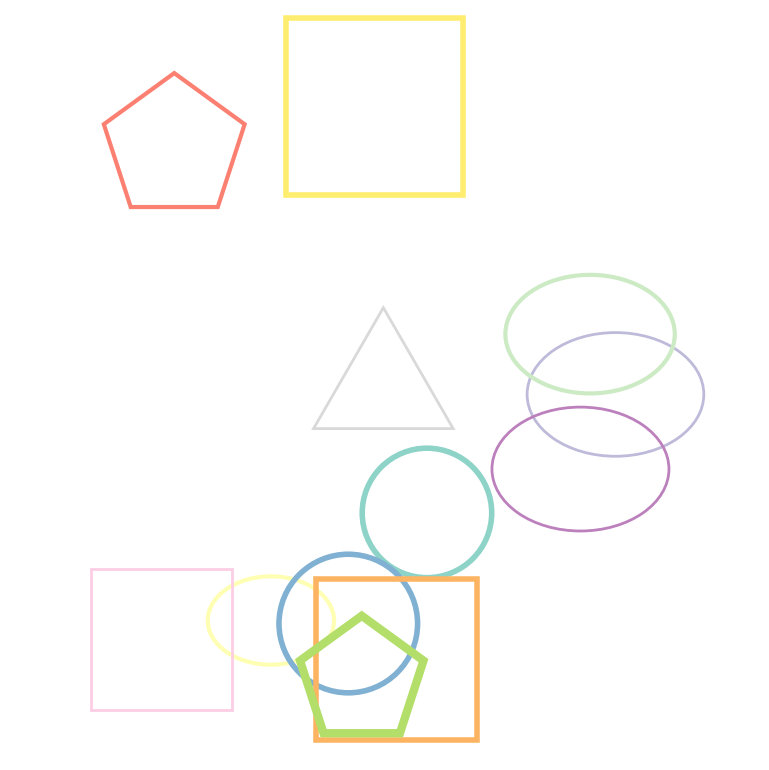[{"shape": "circle", "thickness": 2, "radius": 0.42, "center": [0.554, 0.334]}, {"shape": "oval", "thickness": 1.5, "radius": 0.41, "center": [0.352, 0.194]}, {"shape": "oval", "thickness": 1, "radius": 0.57, "center": [0.799, 0.488]}, {"shape": "pentagon", "thickness": 1.5, "radius": 0.48, "center": [0.226, 0.809]}, {"shape": "circle", "thickness": 2, "radius": 0.45, "center": [0.452, 0.19]}, {"shape": "square", "thickness": 2, "radius": 0.52, "center": [0.515, 0.143]}, {"shape": "pentagon", "thickness": 3, "radius": 0.42, "center": [0.47, 0.116]}, {"shape": "square", "thickness": 1, "radius": 0.46, "center": [0.21, 0.17]}, {"shape": "triangle", "thickness": 1, "radius": 0.52, "center": [0.498, 0.496]}, {"shape": "oval", "thickness": 1, "radius": 0.57, "center": [0.754, 0.391]}, {"shape": "oval", "thickness": 1.5, "radius": 0.55, "center": [0.766, 0.566]}, {"shape": "square", "thickness": 2, "radius": 0.57, "center": [0.487, 0.862]}]